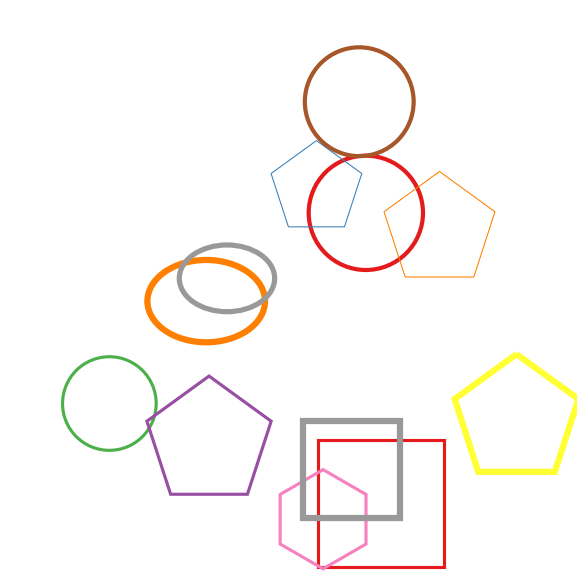[{"shape": "circle", "thickness": 2, "radius": 0.49, "center": [0.633, 0.631]}, {"shape": "square", "thickness": 1.5, "radius": 0.55, "center": [0.66, 0.127]}, {"shape": "pentagon", "thickness": 0.5, "radius": 0.41, "center": [0.548, 0.673]}, {"shape": "circle", "thickness": 1.5, "radius": 0.41, "center": [0.189, 0.3]}, {"shape": "pentagon", "thickness": 1.5, "radius": 0.57, "center": [0.362, 0.235]}, {"shape": "pentagon", "thickness": 0.5, "radius": 0.51, "center": [0.761, 0.601]}, {"shape": "oval", "thickness": 3, "radius": 0.51, "center": [0.357, 0.478]}, {"shape": "pentagon", "thickness": 3, "radius": 0.56, "center": [0.894, 0.273]}, {"shape": "circle", "thickness": 2, "radius": 0.47, "center": [0.622, 0.823]}, {"shape": "hexagon", "thickness": 1.5, "radius": 0.43, "center": [0.559, 0.1]}, {"shape": "oval", "thickness": 2.5, "radius": 0.41, "center": [0.393, 0.517]}, {"shape": "square", "thickness": 3, "radius": 0.42, "center": [0.608, 0.186]}]